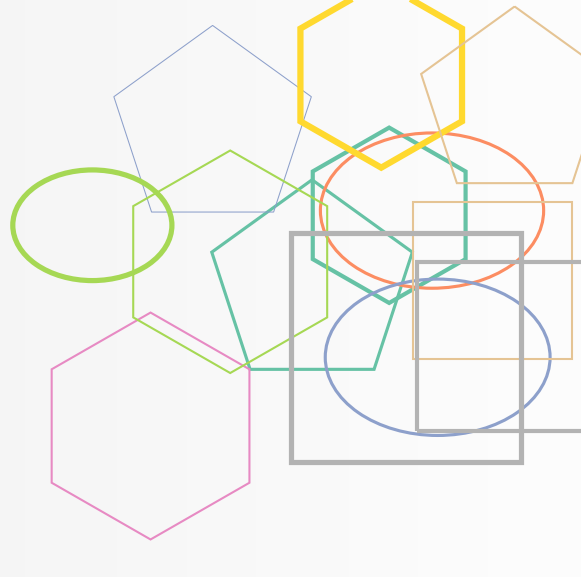[{"shape": "pentagon", "thickness": 1.5, "radius": 0.91, "center": [0.537, 0.506]}, {"shape": "hexagon", "thickness": 2, "radius": 0.76, "center": [0.67, 0.626]}, {"shape": "oval", "thickness": 1.5, "radius": 0.96, "center": [0.743, 0.634]}, {"shape": "pentagon", "thickness": 0.5, "radius": 0.89, "center": [0.366, 0.776]}, {"shape": "oval", "thickness": 1.5, "radius": 0.97, "center": [0.753, 0.38]}, {"shape": "hexagon", "thickness": 1, "radius": 0.98, "center": [0.259, 0.261]}, {"shape": "oval", "thickness": 2.5, "radius": 0.68, "center": [0.159, 0.609]}, {"shape": "hexagon", "thickness": 1, "radius": 0.96, "center": [0.396, 0.546]}, {"shape": "hexagon", "thickness": 3, "radius": 0.8, "center": [0.656, 0.869]}, {"shape": "square", "thickness": 1, "radius": 0.68, "center": [0.847, 0.513]}, {"shape": "pentagon", "thickness": 1, "radius": 0.85, "center": [0.885, 0.819]}, {"shape": "square", "thickness": 2.5, "radius": 0.99, "center": [0.698, 0.398]}, {"shape": "square", "thickness": 2, "radius": 0.73, "center": [0.863, 0.399]}]